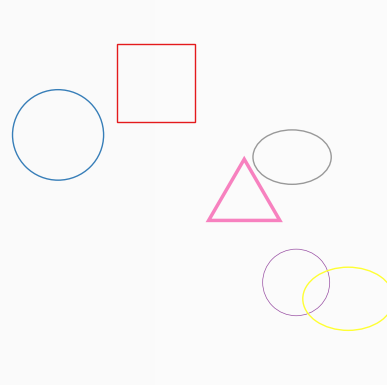[{"shape": "square", "thickness": 1, "radius": 0.5, "center": [0.403, 0.784]}, {"shape": "circle", "thickness": 1, "radius": 0.59, "center": [0.15, 0.65]}, {"shape": "circle", "thickness": 0.5, "radius": 0.43, "center": [0.764, 0.266]}, {"shape": "oval", "thickness": 1, "radius": 0.59, "center": [0.899, 0.224]}, {"shape": "triangle", "thickness": 2.5, "radius": 0.53, "center": [0.63, 0.48]}, {"shape": "oval", "thickness": 1, "radius": 0.5, "center": [0.754, 0.592]}]